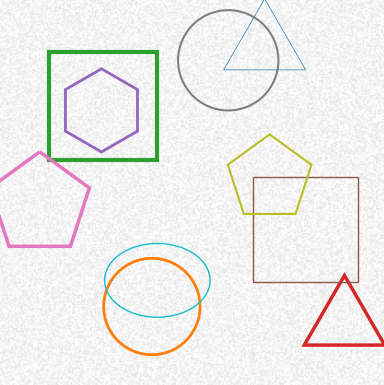[{"shape": "triangle", "thickness": 0.5, "radius": 0.62, "center": [0.687, 0.88]}, {"shape": "circle", "thickness": 2, "radius": 0.63, "center": [0.395, 0.204]}, {"shape": "square", "thickness": 3, "radius": 0.7, "center": [0.268, 0.724]}, {"shape": "triangle", "thickness": 2.5, "radius": 0.6, "center": [0.895, 0.164]}, {"shape": "hexagon", "thickness": 2, "radius": 0.54, "center": [0.264, 0.713]}, {"shape": "square", "thickness": 1, "radius": 0.68, "center": [0.795, 0.404]}, {"shape": "pentagon", "thickness": 2.5, "radius": 0.68, "center": [0.103, 0.47]}, {"shape": "circle", "thickness": 1.5, "radius": 0.65, "center": [0.593, 0.843]}, {"shape": "pentagon", "thickness": 1.5, "radius": 0.57, "center": [0.7, 0.537]}, {"shape": "oval", "thickness": 1, "radius": 0.68, "center": [0.409, 0.272]}]